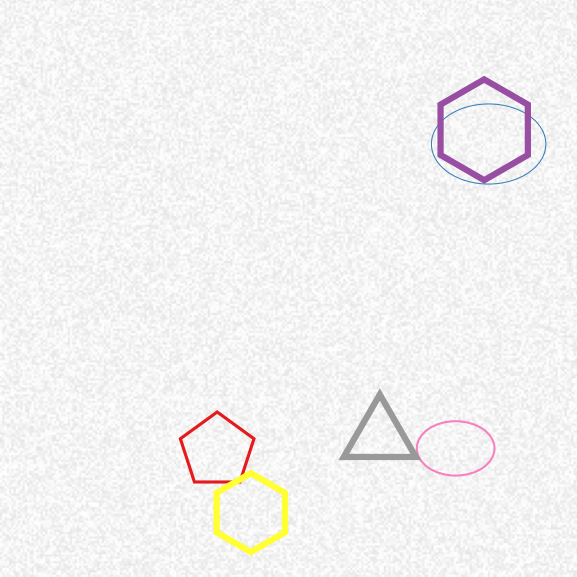[{"shape": "pentagon", "thickness": 1.5, "radius": 0.34, "center": [0.376, 0.219]}, {"shape": "oval", "thickness": 0.5, "radius": 0.5, "center": [0.846, 0.75]}, {"shape": "hexagon", "thickness": 3, "radius": 0.44, "center": [0.838, 0.774]}, {"shape": "hexagon", "thickness": 3, "radius": 0.34, "center": [0.434, 0.112]}, {"shape": "oval", "thickness": 1, "radius": 0.34, "center": [0.789, 0.223]}, {"shape": "triangle", "thickness": 3, "radius": 0.36, "center": [0.658, 0.244]}]